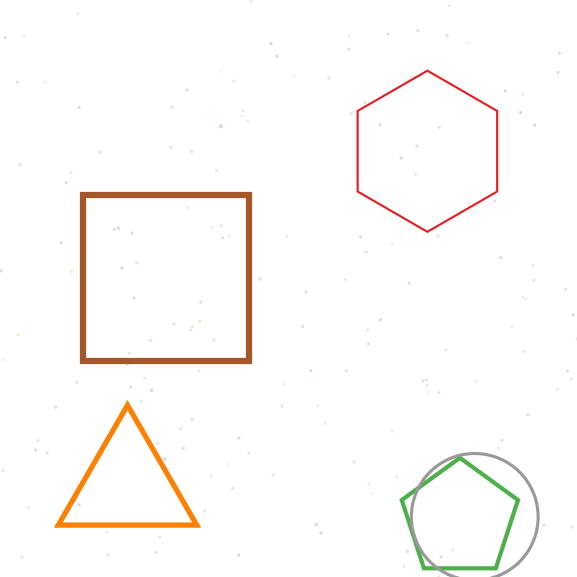[{"shape": "hexagon", "thickness": 1, "radius": 0.7, "center": [0.74, 0.737]}, {"shape": "pentagon", "thickness": 2, "radius": 0.53, "center": [0.796, 0.101]}, {"shape": "triangle", "thickness": 2.5, "radius": 0.69, "center": [0.221, 0.159]}, {"shape": "square", "thickness": 3, "radius": 0.72, "center": [0.287, 0.517]}, {"shape": "circle", "thickness": 1.5, "radius": 0.55, "center": [0.822, 0.104]}]